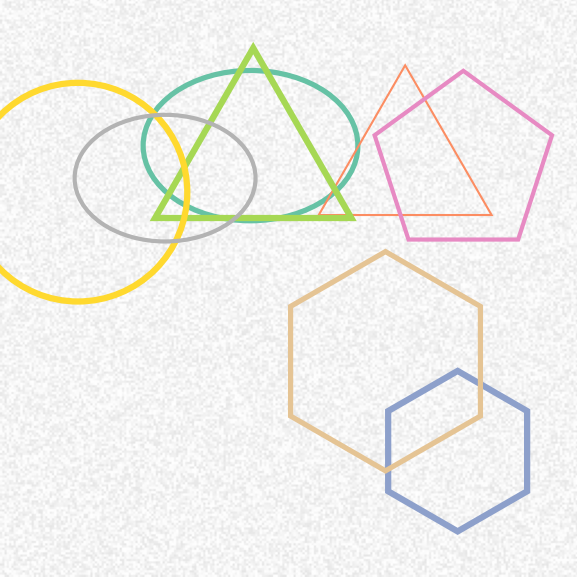[{"shape": "oval", "thickness": 2.5, "radius": 0.93, "center": [0.434, 0.747]}, {"shape": "triangle", "thickness": 1, "radius": 0.86, "center": [0.702, 0.713]}, {"shape": "hexagon", "thickness": 3, "radius": 0.69, "center": [0.792, 0.218]}, {"shape": "pentagon", "thickness": 2, "radius": 0.81, "center": [0.802, 0.715]}, {"shape": "triangle", "thickness": 3, "radius": 0.98, "center": [0.438, 0.72]}, {"shape": "circle", "thickness": 3, "radius": 0.95, "center": [0.135, 0.666]}, {"shape": "hexagon", "thickness": 2.5, "radius": 0.95, "center": [0.668, 0.374]}, {"shape": "oval", "thickness": 2, "radius": 0.78, "center": [0.286, 0.691]}]